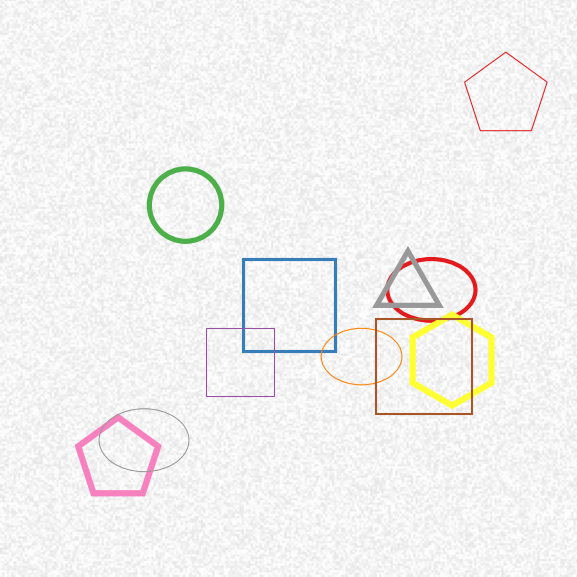[{"shape": "oval", "thickness": 2, "radius": 0.38, "center": [0.747, 0.497]}, {"shape": "pentagon", "thickness": 0.5, "radius": 0.38, "center": [0.876, 0.834]}, {"shape": "square", "thickness": 1.5, "radius": 0.4, "center": [0.501, 0.471]}, {"shape": "circle", "thickness": 2.5, "radius": 0.31, "center": [0.321, 0.644]}, {"shape": "square", "thickness": 0.5, "radius": 0.29, "center": [0.415, 0.373]}, {"shape": "oval", "thickness": 0.5, "radius": 0.35, "center": [0.626, 0.382]}, {"shape": "hexagon", "thickness": 3, "radius": 0.39, "center": [0.783, 0.376]}, {"shape": "square", "thickness": 1, "radius": 0.41, "center": [0.734, 0.364]}, {"shape": "pentagon", "thickness": 3, "radius": 0.36, "center": [0.205, 0.204]}, {"shape": "oval", "thickness": 0.5, "radius": 0.39, "center": [0.249, 0.237]}, {"shape": "triangle", "thickness": 2.5, "radius": 0.31, "center": [0.706, 0.502]}]